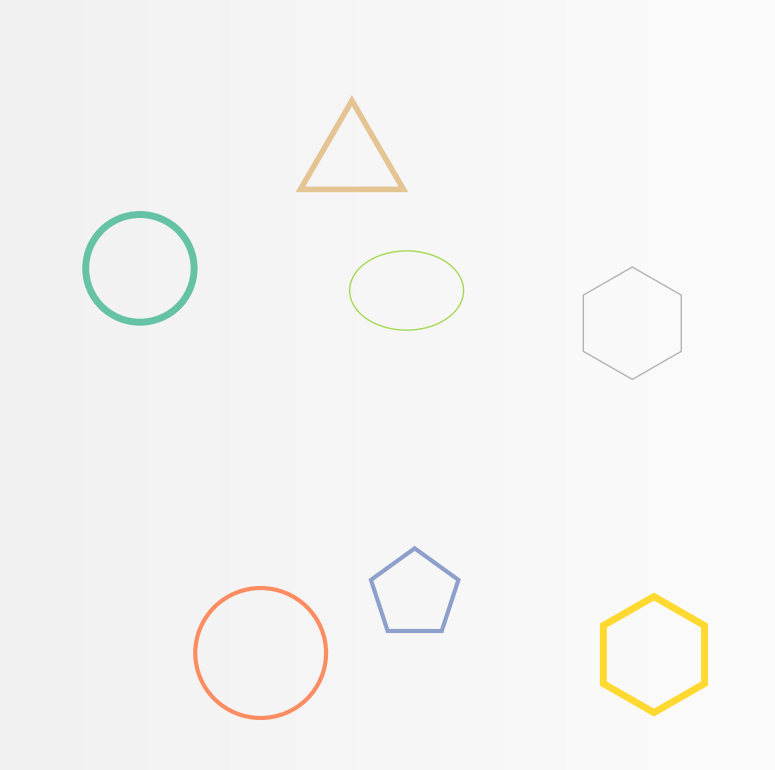[{"shape": "circle", "thickness": 2.5, "radius": 0.35, "center": [0.181, 0.651]}, {"shape": "circle", "thickness": 1.5, "radius": 0.42, "center": [0.336, 0.152]}, {"shape": "pentagon", "thickness": 1.5, "radius": 0.3, "center": [0.535, 0.229]}, {"shape": "oval", "thickness": 0.5, "radius": 0.37, "center": [0.525, 0.623]}, {"shape": "hexagon", "thickness": 2.5, "radius": 0.38, "center": [0.844, 0.15]}, {"shape": "triangle", "thickness": 2, "radius": 0.38, "center": [0.454, 0.792]}, {"shape": "hexagon", "thickness": 0.5, "radius": 0.36, "center": [0.816, 0.58]}]